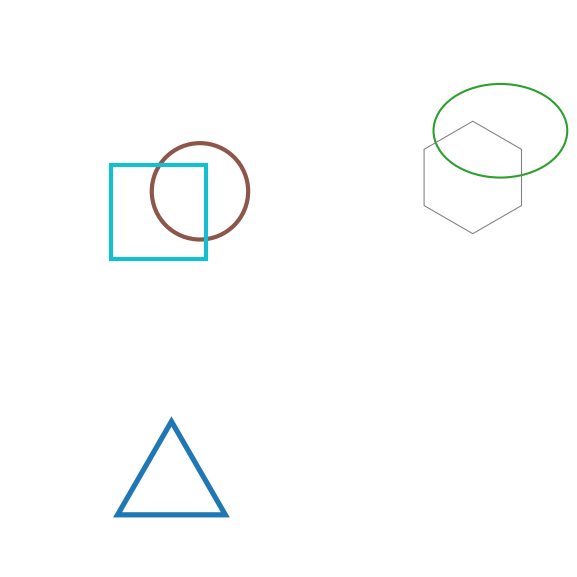[{"shape": "triangle", "thickness": 2.5, "radius": 0.54, "center": [0.297, 0.162]}, {"shape": "oval", "thickness": 1, "radius": 0.58, "center": [0.866, 0.773]}, {"shape": "circle", "thickness": 2, "radius": 0.42, "center": [0.346, 0.668]}, {"shape": "hexagon", "thickness": 0.5, "radius": 0.49, "center": [0.819, 0.692]}, {"shape": "square", "thickness": 2, "radius": 0.41, "center": [0.274, 0.632]}]